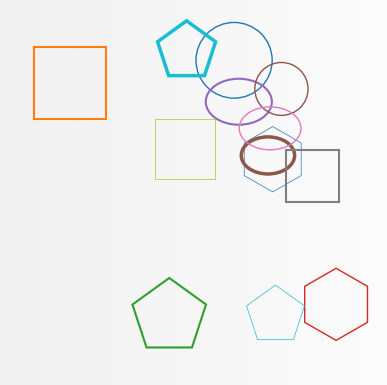[{"shape": "hexagon", "thickness": 0.5, "radius": 0.42, "center": [0.704, 0.586]}, {"shape": "circle", "thickness": 1, "radius": 0.49, "center": [0.604, 0.843]}, {"shape": "square", "thickness": 1.5, "radius": 0.47, "center": [0.18, 0.785]}, {"shape": "pentagon", "thickness": 1.5, "radius": 0.5, "center": [0.437, 0.178]}, {"shape": "hexagon", "thickness": 1, "radius": 0.47, "center": [0.867, 0.21]}, {"shape": "oval", "thickness": 1.5, "radius": 0.43, "center": [0.616, 0.736]}, {"shape": "oval", "thickness": 2.5, "radius": 0.34, "center": [0.691, 0.596]}, {"shape": "circle", "thickness": 1, "radius": 0.34, "center": [0.726, 0.769]}, {"shape": "oval", "thickness": 1, "radius": 0.4, "center": [0.697, 0.667]}, {"shape": "square", "thickness": 1.5, "radius": 0.34, "center": [0.808, 0.543]}, {"shape": "square", "thickness": 0.5, "radius": 0.39, "center": [0.477, 0.612]}, {"shape": "pentagon", "thickness": 2.5, "radius": 0.39, "center": [0.482, 0.867]}, {"shape": "pentagon", "thickness": 0.5, "radius": 0.39, "center": [0.711, 0.181]}]